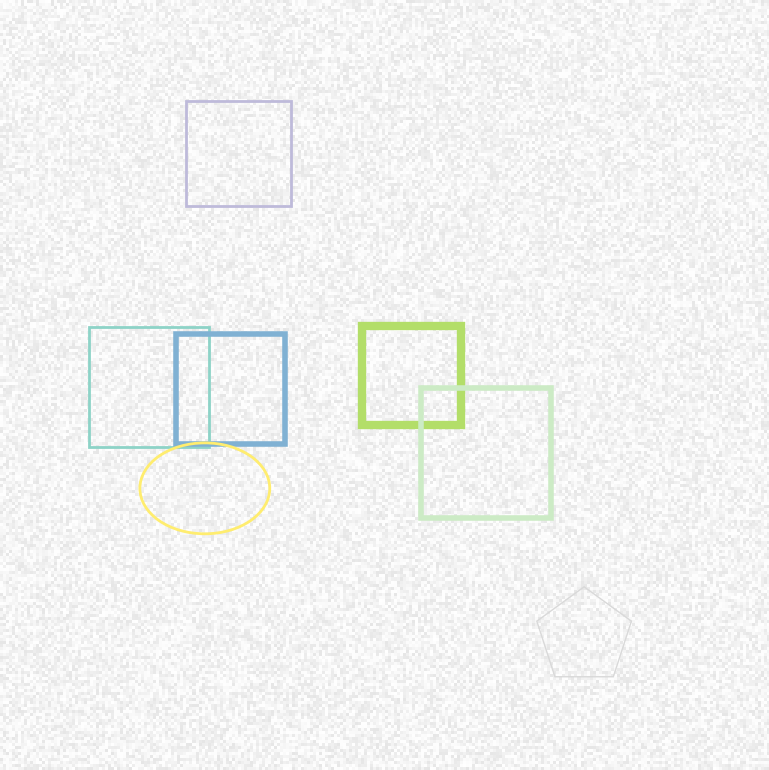[{"shape": "square", "thickness": 1, "radius": 0.39, "center": [0.193, 0.497]}, {"shape": "square", "thickness": 1, "radius": 0.34, "center": [0.309, 0.801]}, {"shape": "square", "thickness": 2, "radius": 0.36, "center": [0.299, 0.495]}, {"shape": "square", "thickness": 3, "radius": 0.32, "center": [0.534, 0.512]}, {"shape": "pentagon", "thickness": 0.5, "radius": 0.32, "center": [0.759, 0.173]}, {"shape": "square", "thickness": 2, "radius": 0.42, "center": [0.631, 0.412]}, {"shape": "oval", "thickness": 1, "radius": 0.42, "center": [0.266, 0.366]}]